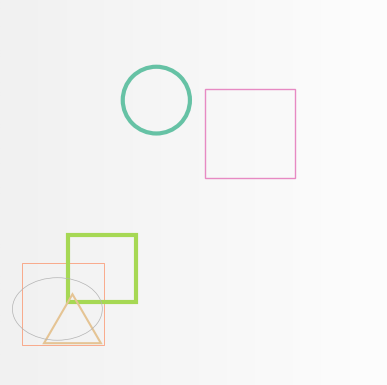[{"shape": "circle", "thickness": 3, "radius": 0.43, "center": [0.403, 0.74]}, {"shape": "square", "thickness": 0.5, "radius": 0.53, "center": [0.163, 0.21]}, {"shape": "square", "thickness": 1, "radius": 0.58, "center": [0.645, 0.654]}, {"shape": "square", "thickness": 3, "radius": 0.44, "center": [0.263, 0.302]}, {"shape": "triangle", "thickness": 1.5, "radius": 0.42, "center": [0.187, 0.151]}, {"shape": "oval", "thickness": 0.5, "radius": 0.58, "center": [0.148, 0.197]}]